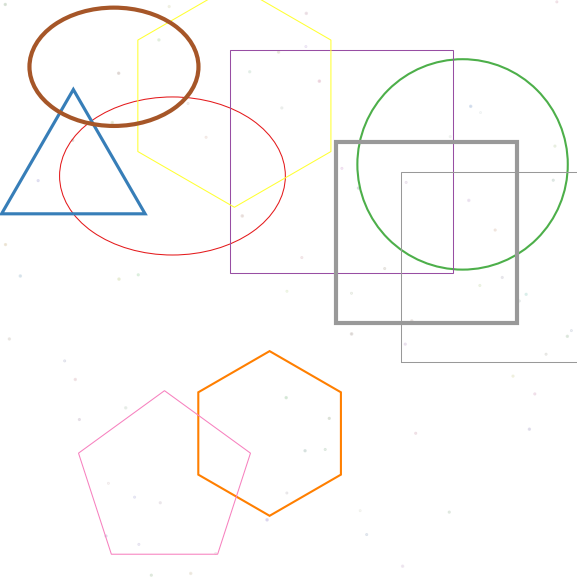[{"shape": "oval", "thickness": 0.5, "radius": 0.98, "center": [0.299, 0.694]}, {"shape": "triangle", "thickness": 1.5, "radius": 0.72, "center": [0.127, 0.701]}, {"shape": "circle", "thickness": 1, "radius": 0.91, "center": [0.801, 0.714]}, {"shape": "square", "thickness": 0.5, "radius": 0.96, "center": [0.591, 0.719]}, {"shape": "hexagon", "thickness": 1, "radius": 0.71, "center": [0.467, 0.249]}, {"shape": "hexagon", "thickness": 0.5, "radius": 0.97, "center": [0.406, 0.833]}, {"shape": "oval", "thickness": 2, "radius": 0.73, "center": [0.197, 0.883]}, {"shape": "pentagon", "thickness": 0.5, "radius": 0.78, "center": [0.285, 0.166]}, {"shape": "square", "thickness": 2, "radius": 0.78, "center": [0.739, 0.597]}, {"shape": "square", "thickness": 0.5, "radius": 0.82, "center": [0.859, 0.537]}]